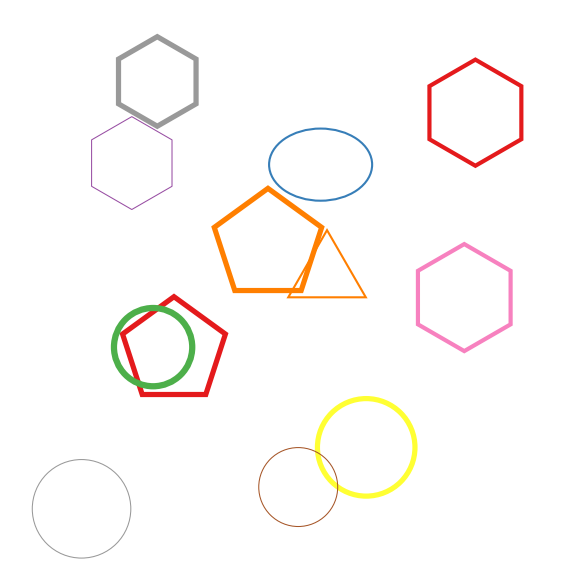[{"shape": "hexagon", "thickness": 2, "radius": 0.46, "center": [0.823, 0.804]}, {"shape": "pentagon", "thickness": 2.5, "radius": 0.47, "center": [0.301, 0.392]}, {"shape": "oval", "thickness": 1, "radius": 0.45, "center": [0.555, 0.714]}, {"shape": "circle", "thickness": 3, "radius": 0.34, "center": [0.265, 0.398]}, {"shape": "hexagon", "thickness": 0.5, "radius": 0.4, "center": [0.228, 0.717]}, {"shape": "triangle", "thickness": 1, "radius": 0.39, "center": [0.566, 0.523]}, {"shape": "pentagon", "thickness": 2.5, "radius": 0.49, "center": [0.464, 0.575]}, {"shape": "circle", "thickness": 2.5, "radius": 0.42, "center": [0.634, 0.224]}, {"shape": "circle", "thickness": 0.5, "radius": 0.34, "center": [0.516, 0.156]}, {"shape": "hexagon", "thickness": 2, "radius": 0.46, "center": [0.804, 0.484]}, {"shape": "hexagon", "thickness": 2.5, "radius": 0.39, "center": [0.272, 0.858]}, {"shape": "circle", "thickness": 0.5, "radius": 0.43, "center": [0.141, 0.118]}]